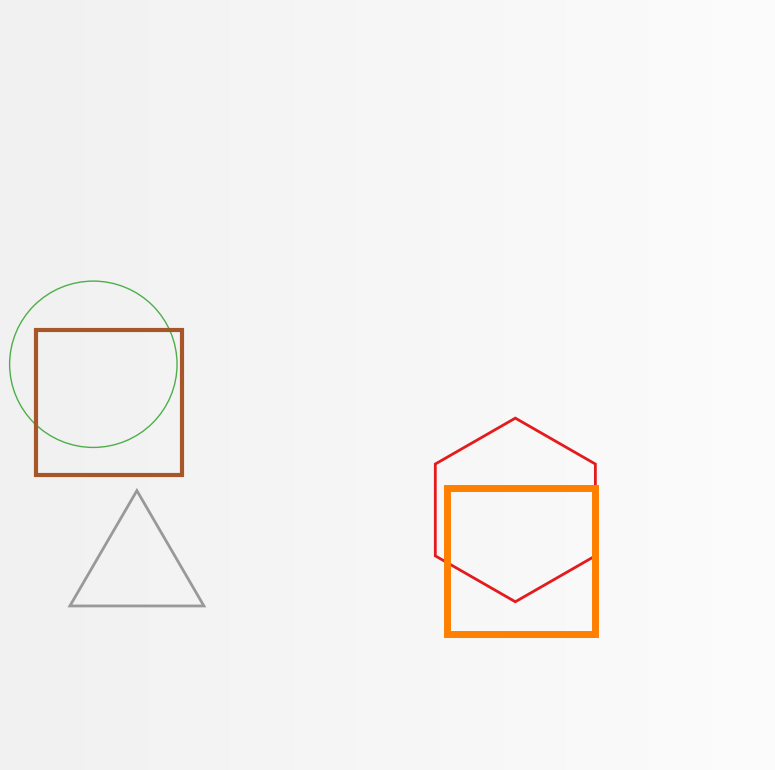[{"shape": "hexagon", "thickness": 1, "radius": 0.6, "center": [0.665, 0.338]}, {"shape": "circle", "thickness": 0.5, "radius": 0.54, "center": [0.12, 0.527]}, {"shape": "square", "thickness": 2.5, "radius": 0.48, "center": [0.672, 0.271]}, {"shape": "square", "thickness": 1.5, "radius": 0.47, "center": [0.14, 0.477]}, {"shape": "triangle", "thickness": 1, "radius": 0.5, "center": [0.177, 0.263]}]